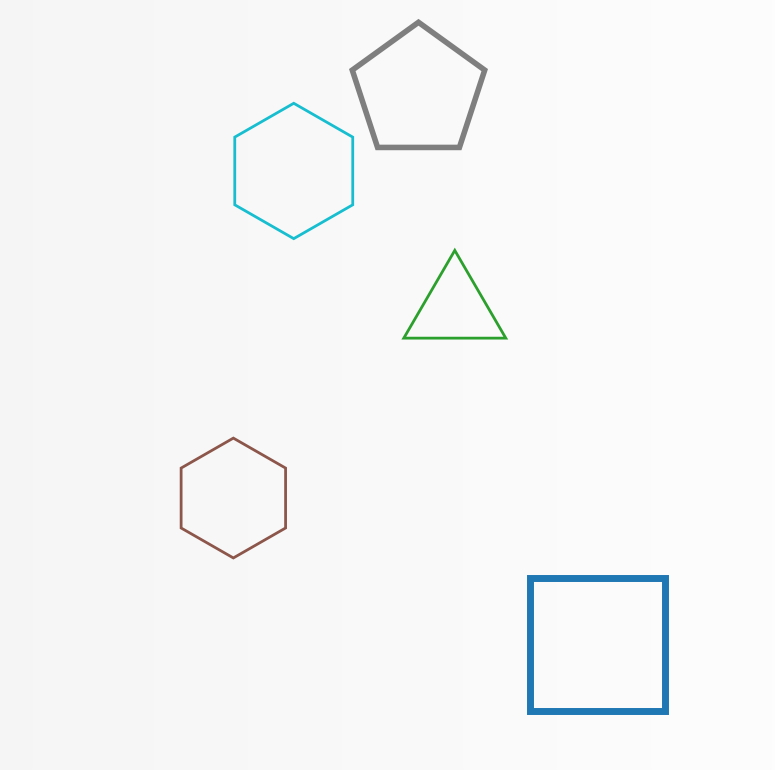[{"shape": "square", "thickness": 2.5, "radius": 0.43, "center": [0.771, 0.163]}, {"shape": "triangle", "thickness": 1, "radius": 0.38, "center": [0.587, 0.599]}, {"shape": "hexagon", "thickness": 1, "radius": 0.39, "center": [0.301, 0.353]}, {"shape": "pentagon", "thickness": 2, "radius": 0.45, "center": [0.54, 0.881]}, {"shape": "hexagon", "thickness": 1, "radius": 0.44, "center": [0.379, 0.778]}]